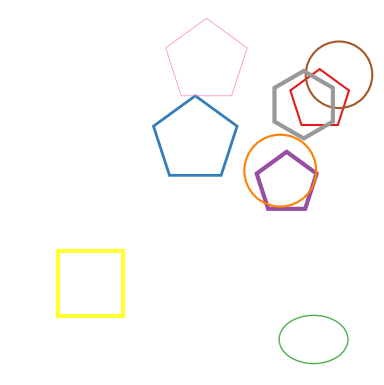[{"shape": "pentagon", "thickness": 1.5, "radius": 0.4, "center": [0.83, 0.74]}, {"shape": "pentagon", "thickness": 2, "radius": 0.57, "center": [0.507, 0.637]}, {"shape": "oval", "thickness": 1, "radius": 0.45, "center": [0.814, 0.118]}, {"shape": "pentagon", "thickness": 3, "radius": 0.41, "center": [0.745, 0.524]}, {"shape": "circle", "thickness": 1.5, "radius": 0.47, "center": [0.728, 0.557]}, {"shape": "square", "thickness": 3, "radius": 0.42, "center": [0.235, 0.264]}, {"shape": "circle", "thickness": 1.5, "radius": 0.43, "center": [0.881, 0.806]}, {"shape": "pentagon", "thickness": 0.5, "radius": 0.56, "center": [0.536, 0.841]}, {"shape": "hexagon", "thickness": 3, "radius": 0.44, "center": [0.789, 0.728]}]